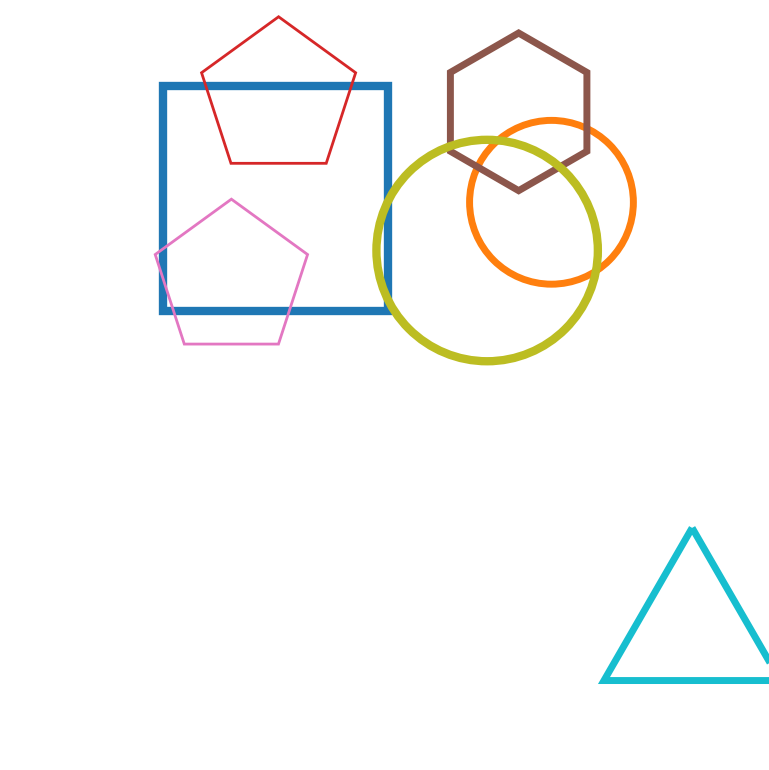[{"shape": "square", "thickness": 3, "radius": 0.73, "center": [0.358, 0.742]}, {"shape": "circle", "thickness": 2.5, "radius": 0.53, "center": [0.716, 0.737]}, {"shape": "pentagon", "thickness": 1, "radius": 0.53, "center": [0.362, 0.873]}, {"shape": "hexagon", "thickness": 2.5, "radius": 0.51, "center": [0.674, 0.855]}, {"shape": "pentagon", "thickness": 1, "radius": 0.52, "center": [0.301, 0.637]}, {"shape": "circle", "thickness": 3, "radius": 0.72, "center": [0.633, 0.675]}, {"shape": "triangle", "thickness": 2.5, "radius": 0.66, "center": [0.899, 0.182]}]